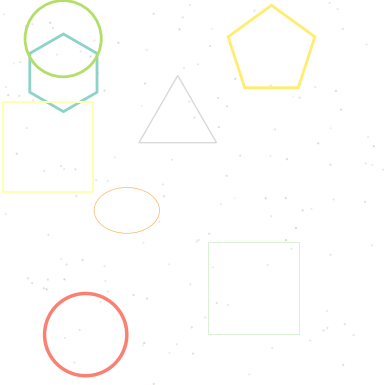[{"shape": "hexagon", "thickness": 2, "radius": 0.5, "center": [0.165, 0.811]}, {"shape": "square", "thickness": 1.5, "radius": 0.58, "center": [0.125, 0.617]}, {"shape": "circle", "thickness": 2.5, "radius": 0.53, "center": [0.223, 0.131]}, {"shape": "oval", "thickness": 0.5, "radius": 0.42, "center": [0.329, 0.454]}, {"shape": "circle", "thickness": 2, "radius": 0.49, "center": [0.164, 0.9]}, {"shape": "triangle", "thickness": 1, "radius": 0.58, "center": [0.462, 0.688]}, {"shape": "square", "thickness": 0.5, "radius": 0.59, "center": [0.659, 0.252]}, {"shape": "pentagon", "thickness": 2, "radius": 0.59, "center": [0.705, 0.868]}]